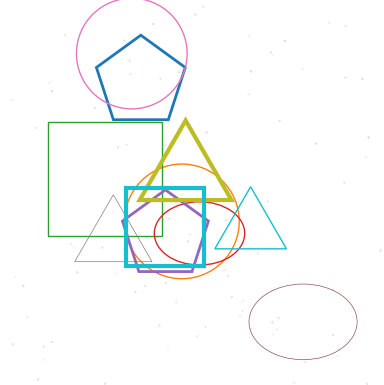[{"shape": "pentagon", "thickness": 2, "radius": 0.61, "center": [0.366, 0.787]}, {"shape": "circle", "thickness": 1, "radius": 0.74, "center": [0.472, 0.425]}, {"shape": "square", "thickness": 1, "radius": 0.74, "center": [0.272, 0.536]}, {"shape": "oval", "thickness": 1, "radius": 0.59, "center": [0.518, 0.394]}, {"shape": "pentagon", "thickness": 2, "radius": 0.59, "center": [0.43, 0.39]}, {"shape": "oval", "thickness": 0.5, "radius": 0.7, "center": [0.787, 0.164]}, {"shape": "circle", "thickness": 1, "radius": 0.72, "center": [0.342, 0.861]}, {"shape": "triangle", "thickness": 0.5, "radius": 0.58, "center": [0.294, 0.378]}, {"shape": "triangle", "thickness": 3, "radius": 0.69, "center": [0.482, 0.549]}, {"shape": "square", "thickness": 3, "radius": 0.5, "center": [0.428, 0.41]}, {"shape": "triangle", "thickness": 1, "radius": 0.54, "center": [0.651, 0.407]}]